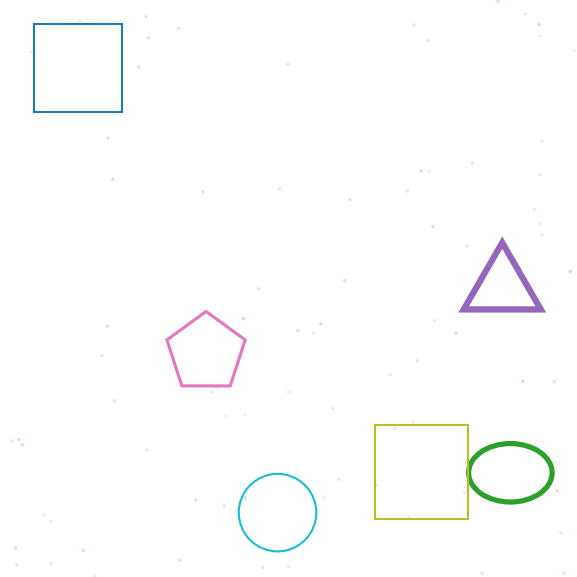[{"shape": "square", "thickness": 1, "radius": 0.38, "center": [0.135, 0.881]}, {"shape": "oval", "thickness": 2.5, "radius": 0.36, "center": [0.884, 0.18]}, {"shape": "triangle", "thickness": 3, "radius": 0.39, "center": [0.87, 0.502]}, {"shape": "pentagon", "thickness": 1.5, "radius": 0.36, "center": [0.357, 0.389]}, {"shape": "square", "thickness": 1, "radius": 0.41, "center": [0.73, 0.182]}, {"shape": "circle", "thickness": 1, "radius": 0.34, "center": [0.481, 0.111]}]